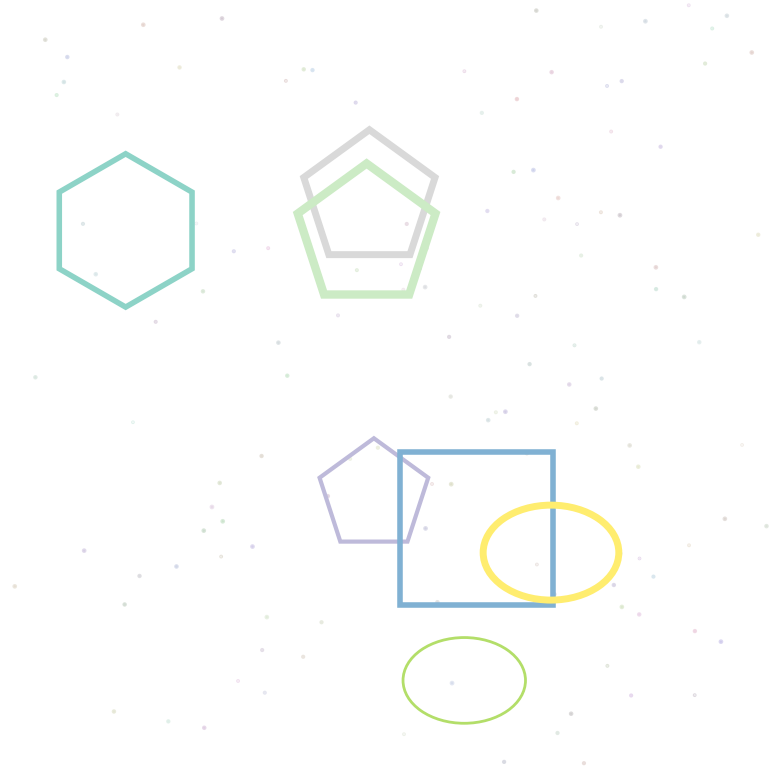[{"shape": "hexagon", "thickness": 2, "radius": 0.5, "center": [0.163, 0.701]}, {"shape": "pentagon", "thickness": 1.5, "radius": 0.37, "center": [0.486, 0.357]}, {"shape": "square", "thickness": 2, "radius": 0.5, "center": [0.619, 0.314]}, {"shape": "oval", "thickness": 1, "radius": 0.4, "center": [0.603, 0.116]}, {"shape": "pentagon", "thickness": 2.5, "radius": 0.45, "center": [0.48, 0.742]}, {"shape": "pentagon", "thickness": 3, "radius": 0.47, "center": [0.476, 0.694]}, {"shape": "oval", "thickness": 2.5, "radius": 0.44, "center": [0.716, 0.282]}]